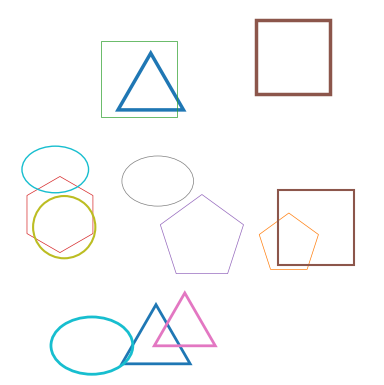[{"shape": "triangle", "thickness": 2, "radius": 0.51, "center": [0.405, 0.106]}, {"shape": "triangle", "thickness": 2.5, "radius": 0.49, "center": [0.392, 0.764]}, {"shape": "pentagon", "thickness": 0.5, "radius": 0.4, "center": [0.75, 0.366]}, {"shape": "square", "thickness": 0.5, "radius": 0.49, "center": [0.36, 0.796]}, {"shape": "hexagon", "thickness": 0.5, "radius": 0.49, "center": [0.156, 0.443]}, {"shape": "pentagon", "thickness": 0.5, "radius": 0.57, "center": [0.524, 0.381]}, {"shape": "square", "thickness": 2.5, "radius": 0.48, "center": [0.761, 0.852]}, {"shape": "square", "thickness": 1.5, "radius": 0.49, "center": [0.821, 0.41]}, {"shape": "triangle", "thickness": 2, "radius": 0.46, "center": [0.48, 0.148]}, {"shape": "oval", "thickness": 0.5, "radius": 0.47, "center": [0.41, 0.53]}, {"shape": "circle", "thickness": 1.5, "radius": 0.4, "center": [0.167, 0.41]}, {"shape": "oval", "thickness": 1, "radius": 0.43, "center": [0.144, 0.56]}, {"shape": "oval", "thickness": 2, "radius": 0.53, "center": [0.239, 0.102]}]